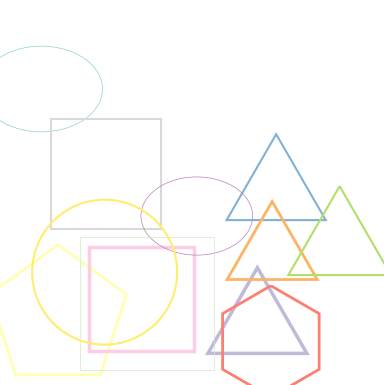[{"shape": "oval", "thickness": 0.5, "radius": 0.8, "center": [0.107, 0.769]}, {"shape": "pentagon", "thickness": 2, "radius": 0.93, "center": [0.151, 0.177]}, {"shape": "triangle", "thickness": 2.5, "radius": 0.74, "center": [0.669, 0.156]}, {"shape": "hexagon", "thickness": 2, "radius": 0.72, "center": [0.704, 0.113]}, {"shape": "triangle", "thickness": 1.5, "radius": 0.74, "center": [0.717, 0.503]}, {"shape": "triangle", "thickness": 2, "radius": 0.68, "center": [0.707, 0.342]}, {"shape": "triangle", "thickness": 1.5, "radius": 0.77, "center": [0.882, 0.362]}, {"shape": "square", "thickness": 2.5, "radius": 0.68, "center": [0.367, 0.224]}, {"shape": "square", "thickness": 1.5, "radius": 0.72, "center": [0.275, 0.549]}, {"shape": "oval", "thickness": 0.5, "radius": 0.73, "center": [0.511, 0.439]}, {"shape": "square", "thickness": 0.5, "radius": 0.87, "center": [0.382, 0.212]}, {"shape": "circle", "thickness": 1.5, "radius": 0.94, "center": [0.272, 0.293]}]